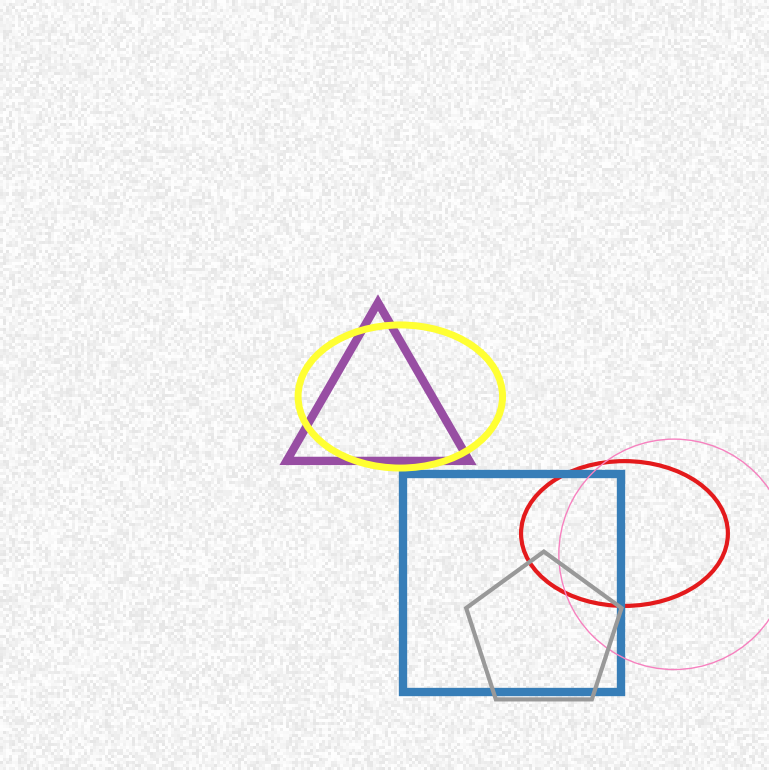[{"shape": "oval", "thickness": 1.5, "radius": 0.67, "center": [0.811, 0.307]}, {"shape": "square", "thickness": 3, "radius": 0.71, "center": [0.665, 0.243]}, {"shape": "triangle", "thickness": 3, "radius": 0.69, "center": [0.491, 0.47]}, {"shape": "oval", "thickness": 2.5, "radius": 0.66, "center": [0.52, 0.485]}, {"shape": "circle", "thickness": 0.5, "radius": 0.75, "center": [0.875, 0.28]}, {"shape": "pentagon", "thickness": 1.5, "radius": 0.53, "center": [0.706, 0.178]}]